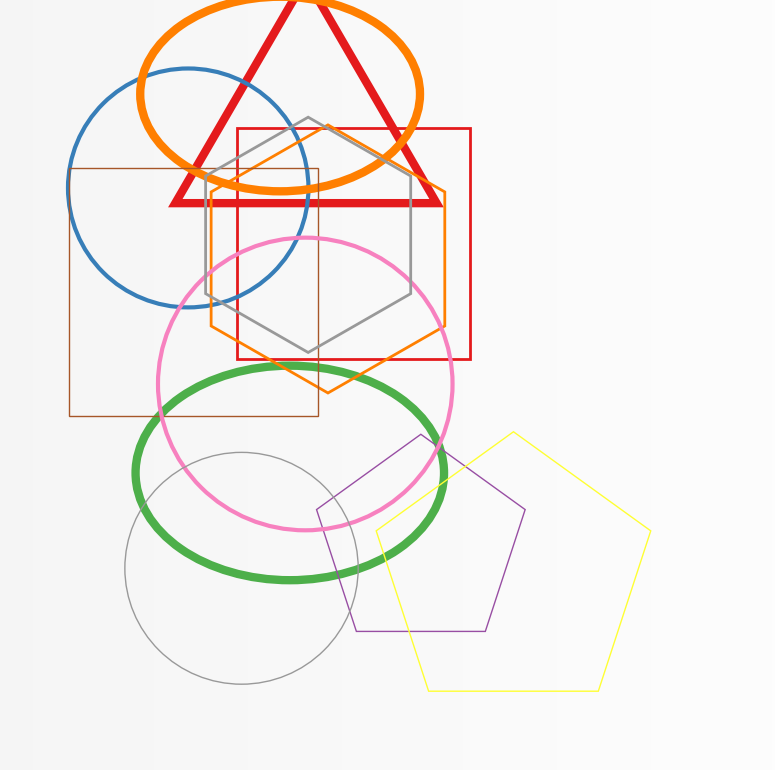[{"shape": "square", "thickness": 1, "radius": 0.75, "center": [0.456, 0.683]}, {"shape": "triangle", "thickness": 3, "radius": 0.97, "center": [0.395, 0.833]}, {"shape": "circle", "thickness": 1.5, "radius": 0.78, "center": [0.243, 0.756]}, {"shape": "oval", "thickness": 3, "radius": 1.0, "center": [0.374, 0.386]}, {"shape": "pentagon", "thickness": 0.5, "radius": 0.71, "center": [0.543, 0.294]}, {"shape": "hexagon", "thickness": 1, "radius": 0.87, "center": [0.423, 0.664]}, {"shape": "oval", "thickness": 3, "radius": 0.9, "center": [0.361, 0.878]}, {"shape": "pentagon", "thickness": 0.5, "radius": 0.93, "center": [0.663, 0.253]}, {"shape": "square", "thickness": 0.5, "radius": 0.8, "center": [0.25, 0.621]}, {"shape": "circle", "thickness": 1.5, "radius": 0.95, "center": [0.394, 0.501]}, {"shape": "circle", "thickness": 0.5, "radius": 0.75, "center": [0.312, 0.262]}, {"shape": "hexagon", "thickness": 1, "radius": 0.76, "center": [0.398, 0.695]}]